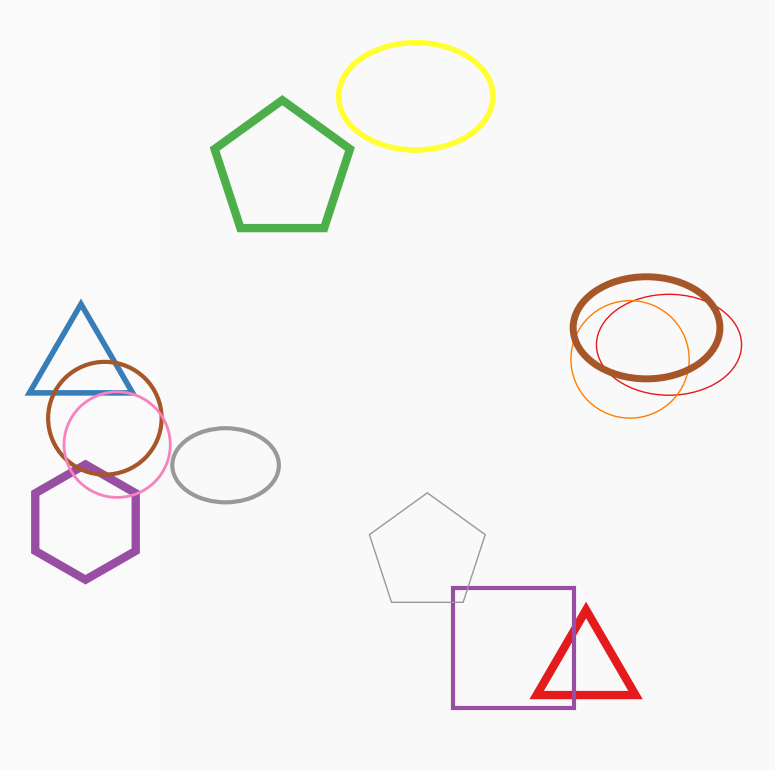[{"shape": "oval", "thickness": 0.5, "radius": 0.47, "center": [0.863, 0.552]}, {"shape": "triangle", "thickness": 3, "radius": 0.37, "center": [0.756, 0.134]}, {"shape": "triangle", "thickness": 2, "radius": 0.38, "center": [0.105, 0.528]}, {"shape": "pentagon", "thickness": 3, "radius": 0.46, "center": [0.364, 0.778]}, {"shape": "hexagon", "thickness": 3, "radius": 0.37, "center": [0.11, 0.322]}, {"shape": "square", "thickness": 1.5, "radius": 0.39, "center": [0.663, 0.159]}, {"shape": "circle", "thickness": 0.5, "radius": 0.38, "center": [0.813, 0.533]}, {"shape": "oval", "thickness": 2, "radius": 0.5, "center": [0.537, 0.875]}, {"shape": "circle", "thickness": 1.5, "radius": 0.37, "center": [0.135, 0.457]}, {"shape": "oval", "thickness": 2.5, "radius": 0.47, "center": [0.834, 0.574]}, {"shape": "circle", "thickness": 1, "radius": 0.34, "center": [0.151, 0.423]}, {"shape": "pentagon", "thickness": 0.5, "radius": 0.39, "center": [0.551, 0.281]}, {"shape": "oval", "thickness": 1.5, "radius": 0.34, "center": [0.291, 0.396]}]